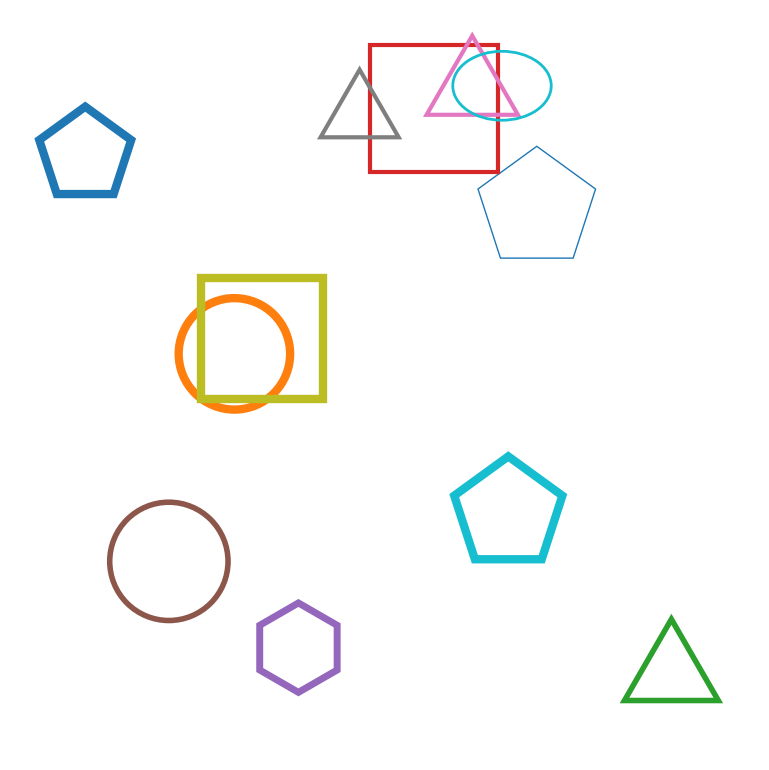[{"shape": "pentagon", "thickness": 0.5, "radius": 0.4, "center": [0.697, 0.73]}, {"shape": "pentagon", "thickness": 3, "radius": 0.31, "center": [0.111, 0.799]}, {"shape": "circle", "thickness": 3, "radius": 0.36, "center": [0.304, 0.54]}, {"shape": "triangle", "thickness": 2, "radius": 0.35, "center": [0.872, 0.125]}, {"shape": "square", "thickness": 1.5, "radius": 0.41, "center": [0.564, 0.859]}, {"shape": "hexagon", "thickness": 2.5, "radius": 0.29, "center": [0.388, 0.159]}, {"shape": "circle", "thickness": 2, "radius": 0.38, "center": [0.219, 0.271]}, {"shape": "triangle", "thickness": 1.5, "radius": 0.34, "center": [0.613, 0.885]}, {"shape": "triangle", "thickness": 1.5, "radius": 0.29, "center": [0.467, 0.851]}, {"shape": "square", "thickness": 3, "radius": 0.39, "center": [0.34, 0.561]}, {"shape": "oval", "thickness": 1, "radius": 0.32, "center": [0.652, 0.889]}, {"shape": "pentagon", "thickness": 3, "radius": 0.37, "center": [0.66, 0.333]}]